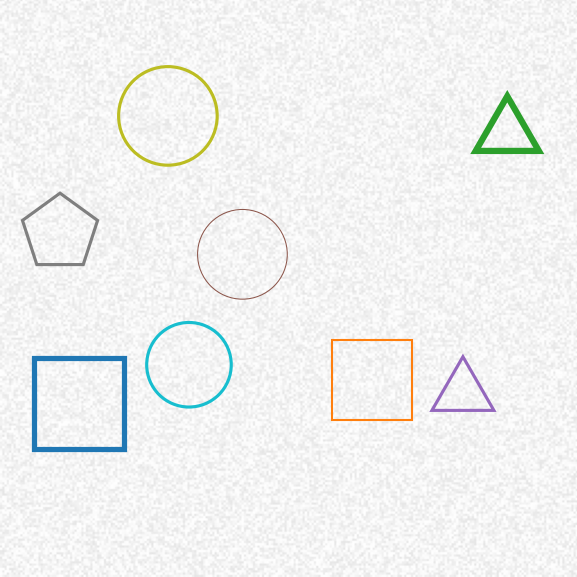[{"shape": "square", "thickness": 2.5, "radius": 0.39, "center": [0.137, 0.3]}, {"shape": "square", "thickness": 1, "radius": 0.35, "center": [0.644, 0.341]}, {"shape": "triangle", "thickness": 3, "radius": 0.32, "center": [0.878, 0.769]}, {"shape": "triangle", "thickness": 1.5, "radius": 0.31, "center": [0.802, 0.319]}, {"shape": "circle", "thickness": 0.5, "radius": 0.39, "center": [0.42, 0.559]}, {"shape": "pentagon", "thickness": 1.5, "radius": 0.34, "center": [0.104, 0.596]}, {"shape": "circle", "thickness": 1.5, "radius": 0.43, "center": [0.291, 0.798]}, {"shape": "circle", "thickness": 1.5, "radius": 0.37, "center": [0.327, 0.368]}]